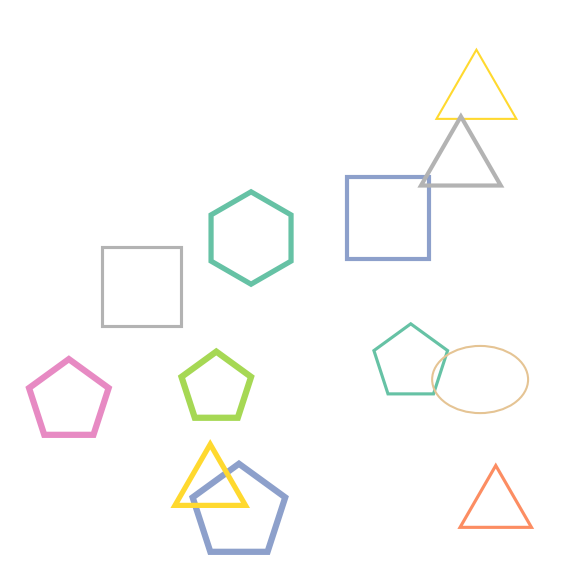[{"shape": "pentagon", "thickness": 1.5, "radius": 0.34, "center": [0.711, 0.371]}, {"shape": "hexagon", "thickness": 2.5, "radius": 0.4, "center": [0.435, 0.587]}, {"shape": "triangle", "thickness": 1.5, "radius": 0.36, "center": [0.858, 0.122]}, {"shape": "pentagon", "thickness": 3, "radius": 0.42, "center": [0.414, 0.112]}, {"shape": "square", "thickness": 2, "radius": 0.35, "center": [0.672, 0.622]}, {"shape": "pentagon", "thickness": 3, "radius": 0.36, "center": [0.119, 0.305]}, {"shape": "pentagon", "thickness": 3, "radius": 0.32, "center": [0.375, 0.327]}, {"shape": "triangle", "thickness": 2.5, "radius": 0.35, "center": [0.364, 0.159]}, {"shape": "triangle", "thickness": 1, "radius": 0.4, "center": [0.825, 0.833]}, {"shape": "oval", "thickness": 1, "radius": 0.42, "center": [0.831, 0.342]}, {"shape": "triangle", "thickness": 2, "radius": 0.4, "center": [0.798, 0.718]}, {"shape": "square", "thickness": 1.5, "radius": 0.34, "center": [0.245, 0.503]}]